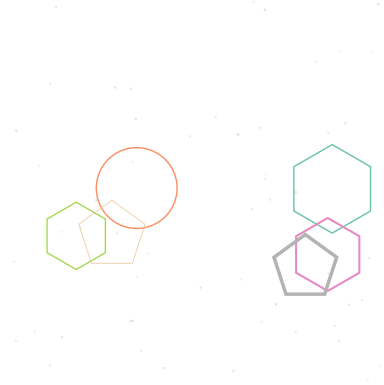[{"shape": "hexagon", "thickness": 1, "radius": 0.57, "center": [0.863, 0.509]}, {"shape": "circle", "thickness": 1, "radius": 0.52, "center": [0.355, 0.512]}, {"shape": "hexagon", "thickness": 1.5, "radius": 0.47, "center": [0.851, 0.339]}, {"shape": "hexagon", "thickness": 1, "radius": 0.44, "center": [0.198, 0.387]}, {"shape": "pentagon", "thickness": 0.5, "radius": 0.45, "center": [0.291, 0.389]}, {"shape": "pentagon", "thickness": 2.5, "radius": 0.43, "center": [0.793, 0.305]}]